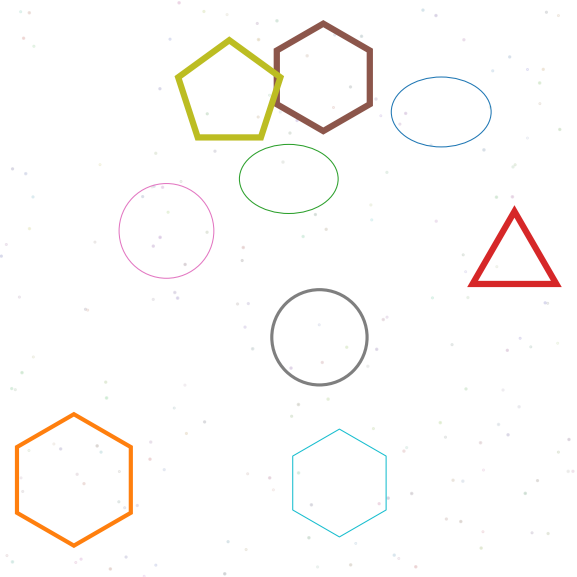[{"shape": "oval", "thickness": 0.5, "radius": 0.43, "center": [0.764, 0.805]}, {"shape": "hexagon", "thickness": 2, "radius": 0.57, "center": [0.128, 0.168]}, {"shape": "oval", "thickness": 0.5, "radius": 0.43, "center": [0.5, 0.689]}, {"shape": "triangle", "thickness": 3, "radius": 0.42, "center": [0.891, 0.549]}, {"shape": "hexagon", "thickness": 3, "radius": 0.46, "center": [0.56, 0.865]}, {"shape": "circle", "thickness": 0.5, "radius": 0.41, "center": [0.288, 0.599]}, {"shape": "circle", "thickness": 1.5, "radius": 0.41, "center": [0.553, 0.415]}, {"shape": "pentagon", "thickness": 3, "radius": 0.47, "center": [0.397, 0.836]}, {"shape": "hexagon", "thickness": 0.5, "radius": 0.47, "center": [0.588, 0.163]}]